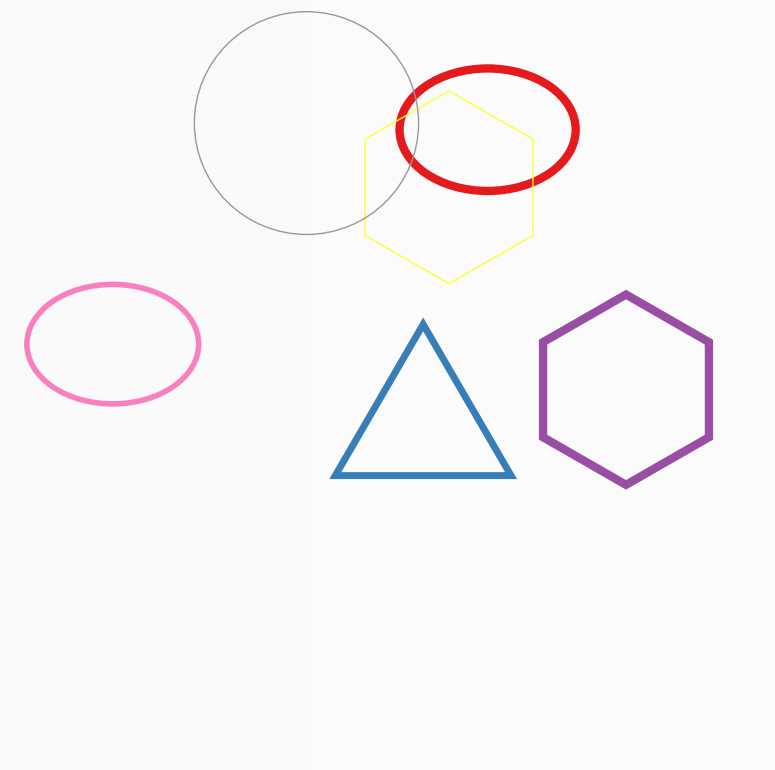[{"shape": "oval", "thickness": 3, "radius": 0.57, "center": [0.629, 0.832]}, {"shape": "triangle", "thickness": 2.5, "radius": 0.65, "center": [0.546, 0.448]}, {"shape": "hexagon", "thickness": 3, "radius": 0.62, "center": [0.808, 0.494]}, {"shape": "hexagon", "thickness": 0.5, "radius": 0.63, "center": [0.579, 0.757]}, {"shape": "oval", "thickness": 2, "radius": 0.55, "center": [0.146, 0.553]}, {"shape": "circle", "thickness": 0.5, "radius": 0.72, "center": [0.395, 0.84]}]